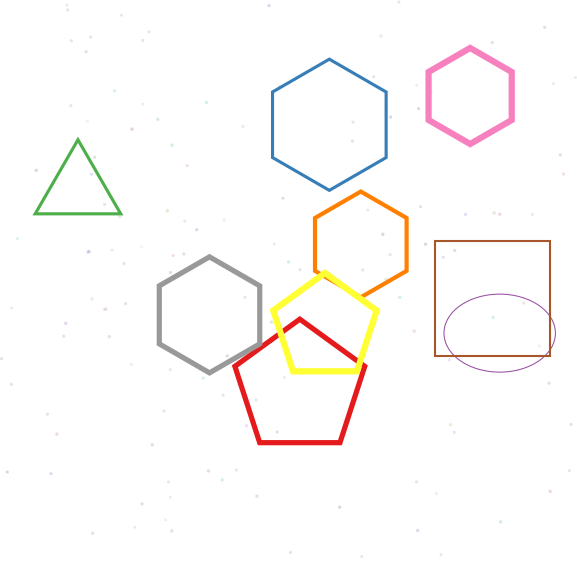[{"shape": "pentagon", "thickness": 2.5, "radius": 0.59, "center": [0.519, 0.328]}, {"shape": "hexagon", "thickness": 1.5, "radius": 0.57, "center": [0.57, 0.783]}, {"shape": "triangle", "thickness": 1.5, "radius": 0.43, "center": [0.135, 0.672]}, {"shape": "oval", "thickness": 0.5, "radius": 0.48, "center": [0.865, 0.422]}, {"shape": "hexagon", "thickness": 2, "radius": 0.46, "center": [0.625, 0.576]}, {"shape": "pentagon", "thickness": 3, "radius": 0.47, "center": [0.563, 0.432]}, {"shape": "square", "thickness": 1, "radius": 0.5, "center": [0.853, 0.483]}, {"shape": "hexagon", "thickness": 3, "radius": 0.42, "center": [0.814, 0.833]}, {"shape": "hexagon", "thickness": 2.5, "radius": 0.5, "center": [0.363, 0.454]}]